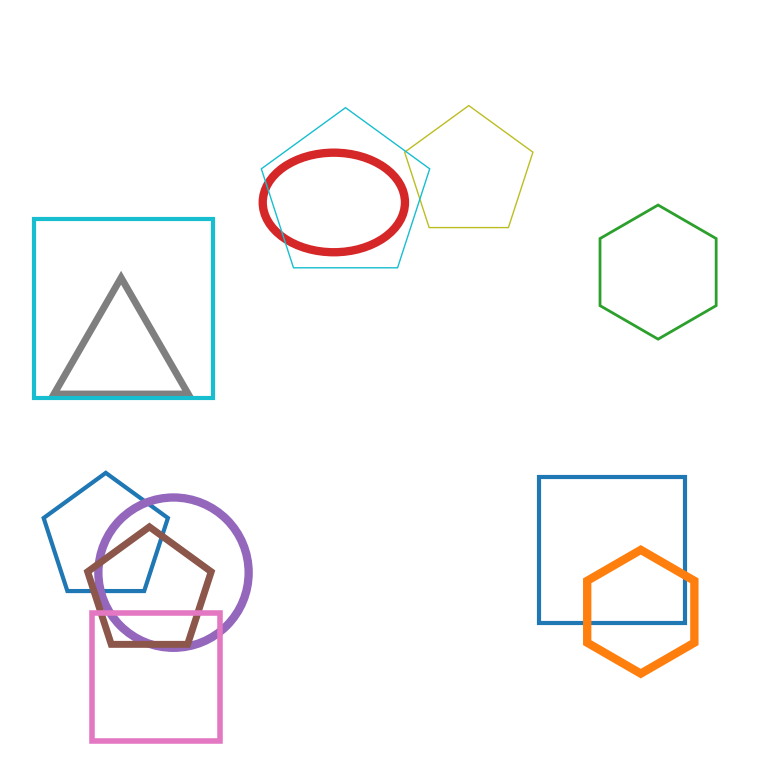[{"shape": "square", "thickness": 1.5, "radius": 0.47, "center": [0.795, 0.286]}, {"shape": "pentagon", "thickness": 1.5, "radius": 0.42, "center": [0.137, 0.301]}, {"shape": "hexagon", "thickness": 3, "radius": 0.4, "center": [0.832, 0.206]}, {"shape": "hexagon", "thickness": 1, "radius": 0.44, "center": [0.855, 0.647]}, {"shape": "oval", "thickness": 3, "radius": 0.46, "center": [0.434, 0.737]}, {"shape": "circle", "thickness": 3, "radius": 0.49, "center": [0.225, 0.256]}, {"shape": "pentagon", "thickness": 2.5, "radius": 0.42, "center": [0.194, 0.231]}, {"shape": "square", "thickness": 2, "radius": 0.42, "center": [0.202, 0.121]}, {"shape": "triangle", "thickness": 2.5, "radius": 0.5, "center": [0.157, 0.539]}, {"shape": "pentagon", "thickness": 0.5, "radius": 0.44, "center": [0.609, 0.775]}, {"shape": "pentagon", "thickness": 0.5, "radius": 0.57, "center": [0.449, 0.745]}, {"shape": "square", "thickness": 1.5, "radius": 0.58, "center": [0.161, 0.599]}]